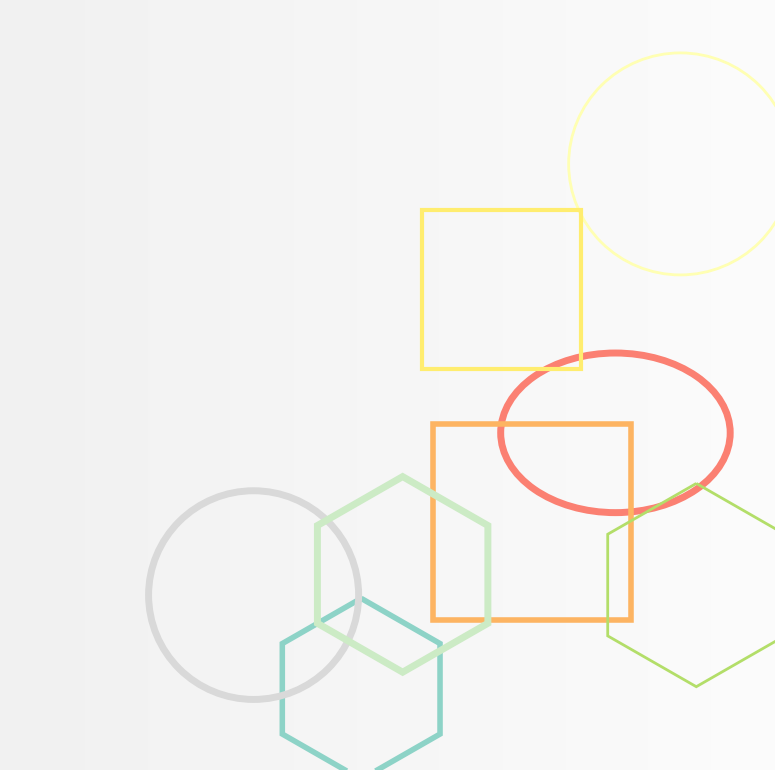[{"shape": "hexagon", "thickness": 2, "radius": 0.59, "center": [0.466, 0.105]}, {"shape": "circle", "thickness": 1, "radius": 0.72, "center": [0.878, 0.787]}, {"shape": "oval", "thickness": 2.5, "radius": 0.74, "center": [0.794, 0.438]}, {"shape": "square", "thickness": 2, "radius": 0.64, "center": [0.686, 0.322]}, {"shape": "hexagon", "thickness": 1, "radius": 0.66, "center": [0.898, 0.24]}, {"shape": "circle", "thickness": 2.5, "radius": 0.68, "center": [0.327, 0.227]}, {"shape": "hexagon", "thickness": 2.5, "radius": 0.63, "center": [0.52, 0.254]}, {"shape": "square", "thickness": 1.5, "radius": 0.51, "center": [0.647, 0.624]}]